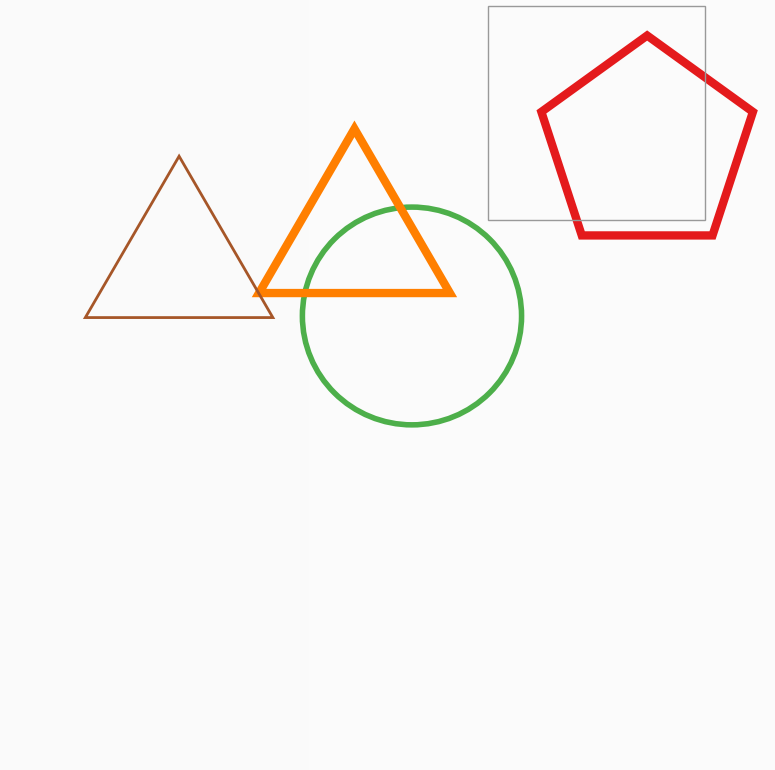[{"shape": "pentagon", "thickness": 3, "radius": 0.72, "center": [0.835, 0.81]}, {"shape": "circle", "thickness": 2, "radius": 0.71, "center": [0.532, 0.59]}, {"shape": "triangle", "thickness": 3, "radius": 0.71, "center": [0.457, 0.691]}, {"shape": "triangle", "thickness": 1, "radius": 0.7, "center": [0.231, 0.657]}, {"shape": "square", "thickness": 0.5, "radius": 0.7, "center": [0.77, 0.853]}]